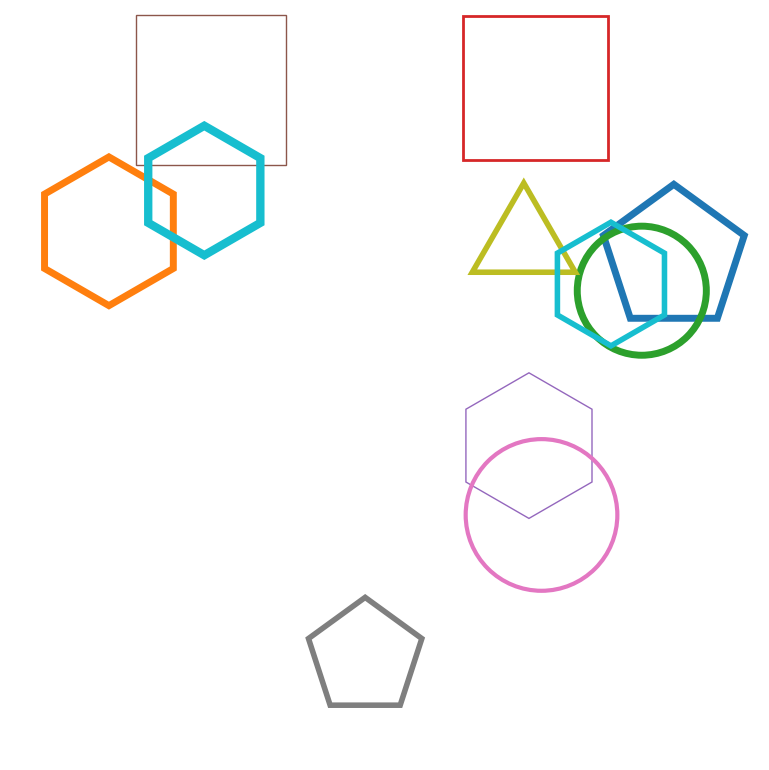[{"shape": "pentagon", "thickness": 2.5, "radius": 0.48, "center": [0.875, 0.664]}, {"shape": "hexagon", "thickness": 2.5, "radius": 0.48, "center": [0.141, 0.7]}, {"shape": "circle", "thickness": 2.5, "radius": 0.42, "center": [0.834, 0.622]}, {"shape": "square", "thickness": 1, "radius": 0.47, "center": [0.696, 0.886]}, {"shape": "hexagon", "thickness": 0.5, "radius": 0.47, "center": [0.687, 0.421]}, {"shape": "square", "thickness": 0.5, "radius": 0.49, "center": [0.274, 0.883]}, {"shape": "circle", "thickness": 1.5, "radius": 0.49, "center": [0.703, 0.331]}, {"shape": "pentagon", "thickness": 2, "radius": 0.39, "center": [0.474, 0.147]}, {"shape": "triangle", "thickness": 2, "radius": 0.39, "center": [0.68, 0.685]}, {"shape": "hexagon", "thickness": 3, "radius": 0.42, "center": [0.265, 0.753]}, {"shape": "hexagon", "thickness": 2, "radius": 0.4, "center": [0.793, 0.631]}]